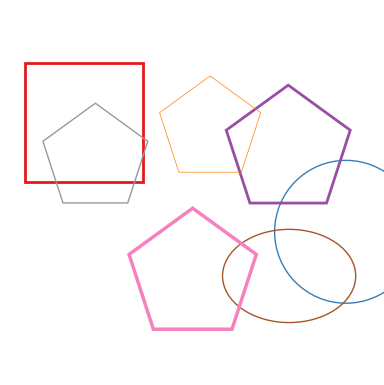[{"shape": "square", "thickness": 2, "radius": 0.77, "center": [0.218, 0.682]}, {"shape": "circle", "thickness": 1, "radius": 0.93, "center": [0.899, 0.398]}, {"shape": "pentagon", "thickness": 2, "radius": 0.85, "center": [0.749, 0.61]}, {"shape": "pentagon", "thickness": 0.5, "radius": 0.69, "center": [0.546, 0.665]}, {"shape": "oval", "thickness": 1, "radius": 0.86, "center": [0.751, 0.283]}, {"shape": "pentagon", "thickness": 2.5, "radius": 0.87, "center": [0.5, 0.285]}, {"shape": "pentagon", "thickness": 1, "radius": 0.72, "center": [0.248, 0.589]}]